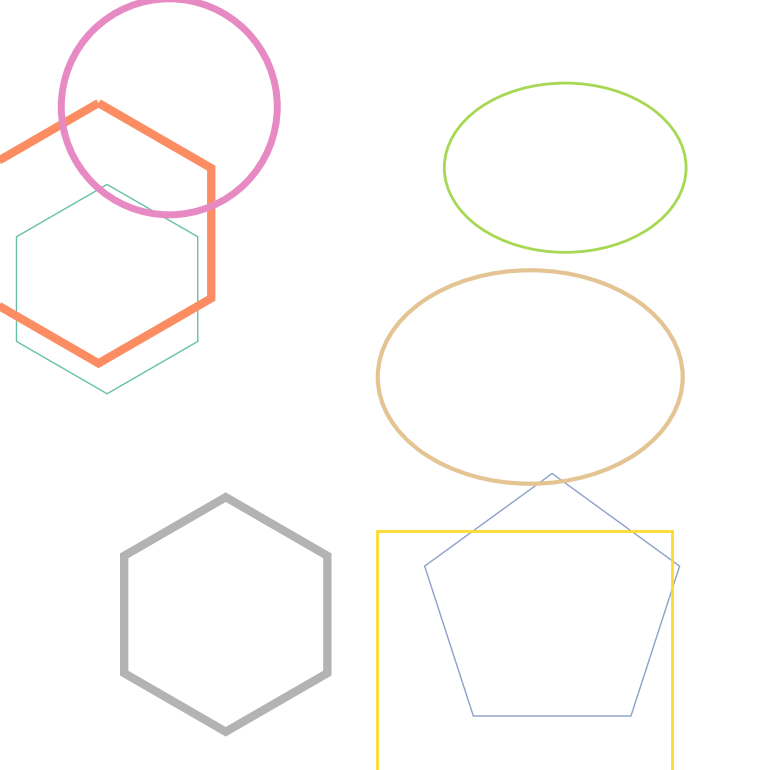[{"shape": "hexagon", "thickness": 0.5, "radius": 0.68, "center": [0.139, 0.625]}, {"shape": "hexagon", "thickness": 3, "radius": 0.85, "center": [0.128, 0.697]}, {"shape": "pentagon", "thickness": 0.5, "radius": 0.87, "center": [0.717, 0.211]}, {"shape": "circle", "thickness": 2.5, "radius": 0.7, "center": [0.22, 0.861]}, {"shape": "oval", "thickness": 1, "radius": 0.79, "center": [0.734, 0.782]}, {"shape": "square", "thickness": 1, "radius": 0.96, "center": [0.681, 0.119]}, {"shape": "oval", "thickness": 1.5, "radius": 0.99, "center": [0.689, 0.51]}, {"shape": "hexagon", "thickness": 3, "radius": 0.76, "center": [0.293, 0.202]}]